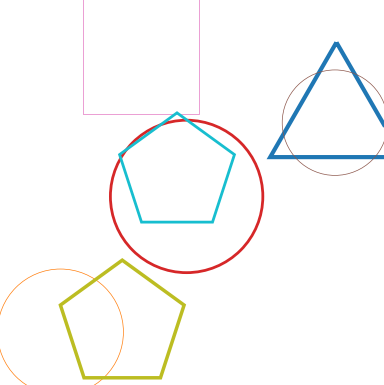[{"shape": "triangle", "thickness": 3, "radius": 0.99, "center": [0.874, 0.691]}, {"shape": "circle", "thickness": 0.5, "radius": 0.82, "center": [0.157, 0.138]}, {"shape": "circle", "thickness": 2, "radius": 0.99, "center": [0.485, 0.49]}, {"shape": "circle", "thickness": 0.5, "radius": 0.68, "center": [0.87, 0.681]}, {"shape": "square", "thickness": 0.5, "radius": 0.75, "center": [0.367, 0.855]}, {"shape": "pentagon", "thickness": 2.5, "radius": 0.84, "center": [0.318, 0.155]}, {"shape": "pentagon", "thickness": 2, "radius": 0.78, "center": [0.46, 0.55]}]